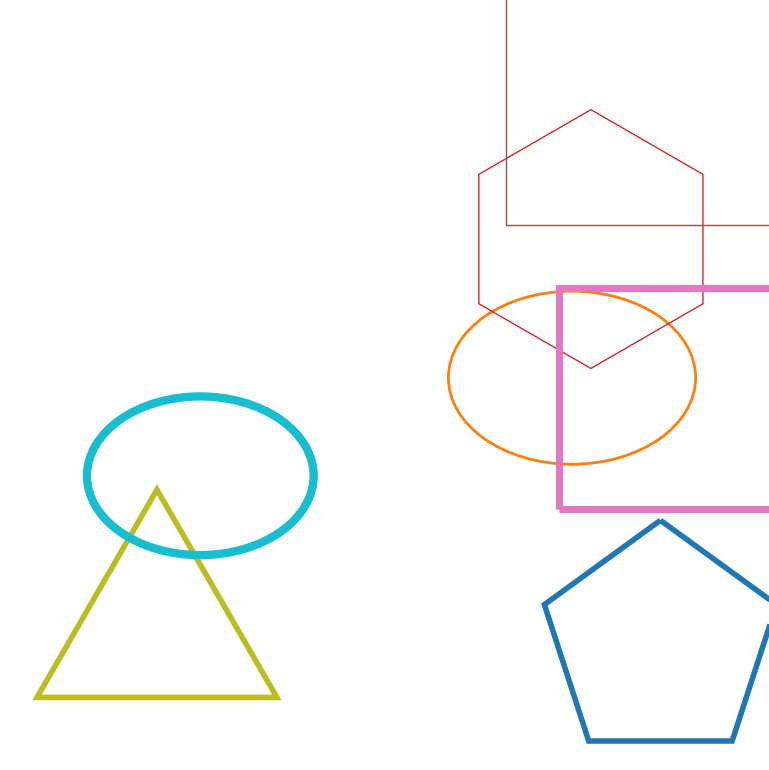[{"shape": "pentagon", "thickness": 2, "radius": 0.79, "center": [0.858, 0.166]}, {"shape": "oval", "thickness": 1, "radius": 0.8, "center": [0.743, 0.509]}, {"shape": "hexagon", "thickness": 0.5, "radius": 0.84, "center": [0.767, 0.69]}, {"shape": "square", "thickness": 0.5, "radius": 0.96, "center": [0.848, 0.899]}, {"shape": "square", "thickness": 2.5, "radius": 0.72, "center": [0.869, 0.482]}, {"shape": "triangle", "thickness": 2, "radius": 0.9, "center": [0.204, 0.184]}, {"shape": "oval", "thickness": 3, "radius": 0.74, "center": [0.26, 0.382]}]